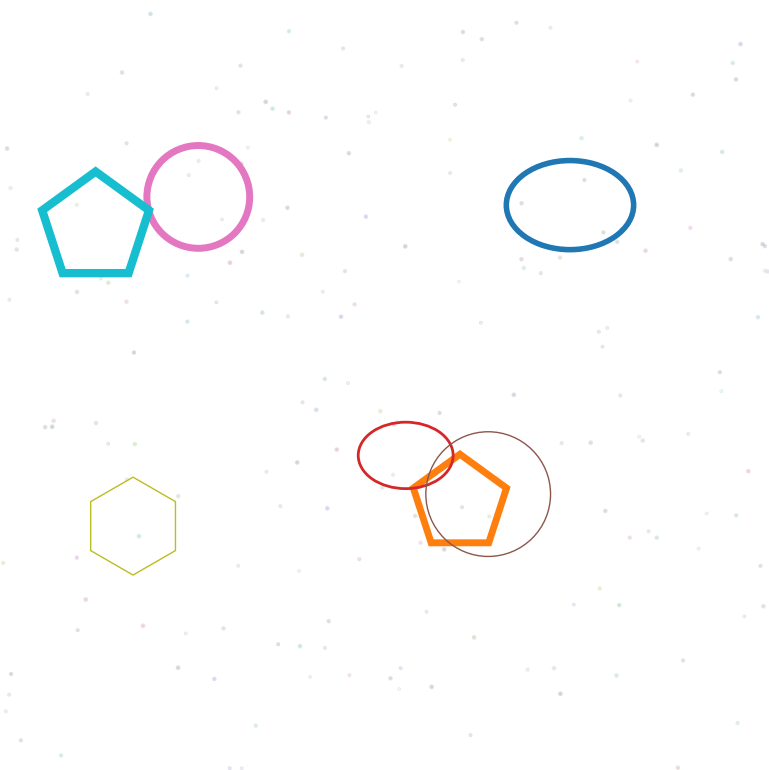[{"shape": "oval", "thickness": 2, "radius": 0.41, "center": [0.74, 0.734]}, {"shape": "pentagon", "thickness": 2.5, "radius": 0.32, "center": [0.597, 0.347]}, {"shape": "oval", "thickness": 1, "radius": 0.31, "center": [0.527, 0.409]}, {"shape": "circle", "thickness": 0.5, "radius": 0.4, "center": [0.634, 0.358]}, {"shape": "circle", "thickness": 2.5, "radius": 0.33, "center": [0.258, 0.744]}, {"shape": "hexagon", "thickness": 0.5, "radius": 0.32, "center": [0.173, 0.317]}, {"shape": "pentagon", "thickness": 3, "radius": 0.36, "center": [0.124, 0.704]}]